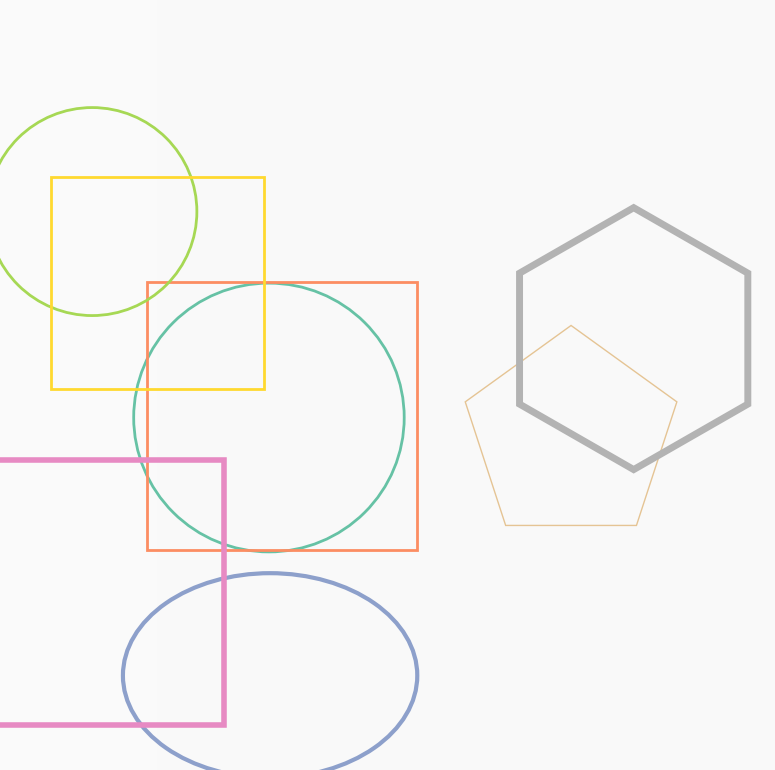[{"shape": "circle", "thickness": 1, "radius": 0.87, "center": [0.347, 0.458]}, {"shape": "square", "thickness": 1, "radius": 0.87, "center": [0.364, 0.459]}, {"shape": "oval", "thickness": 1.5, "radius": 0.95, "center": [0.349, 0.123]}, {"shape": "square", "thickness": 2, "radius": 0.86, "center": [0.117, 0.231]}, {"shape": "circle", "thickness": 1, "radius": 0.68, "center": [0.119, 0.725]}, {"shape": "square", "thickness": 1, "radius": 0.69, "center": [0.203, 0.632]}, {"shape": "pentagon", "thickness": 0.5, "radius": 0.72, "center": [0.737, 0.434]}, {"shape": "hexagon", "thickness": 2.5, "radius": 0.85, "center": [0.818, 0.56]}]